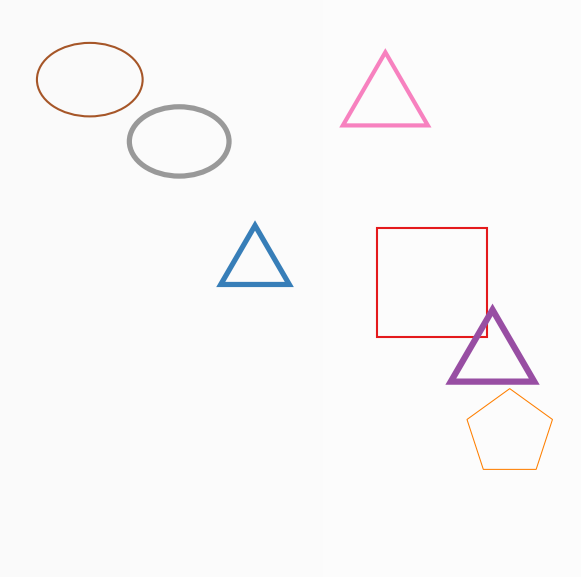[{"shape": "square", "thickness": 1, "radius": 0.47, "center": [0.743, 0.509]}, {"shape": "triangle", "thickness": 2.5, "radius": 0.34, "center": [0.439, 0.541]}, {"shape": "triangle", "thickness": 3, "radius": 0.41, "center": [0.847, 0.38]}, {"shape": "pentagon", "thickness": 0.5, "radius": 0.39, "center": [0.877, 0.249]}, {"shape": "oval", "thickness": 1, "radius": 0.45, "center": [0.154, 0.861]}, {"shape": "triangle", "thickness": 2, "radius": 0.42, "center": [0.663, 0.824]}, {"shape": "oval", "thickness": 2.5, "radius": 0.43, "center": [0.308, 0.754]}]